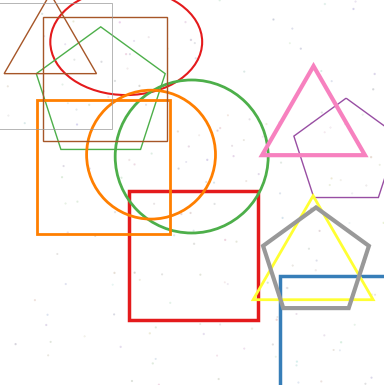[{"shape": "square", "thickness": 2.5, "radius": 0.84, "center": [0.504, 0.336]}, {"shape": "oval", "thickness": 1.5, "radius": 0.99, "center": [0.328, 0.891]}, {"shape": "square", "thickness": 2.5, "radius": 0.75, "center": [0.878, 0.135]}, {"shape": "circle", "thickness": 2, "radius": 0.99, "center": [0.498, 0.594]}, {"shape": "pentagon", "thickness": 1, "radius": 0.88, "center": [0.262, 0.754]}, {"shape": "pentagon", "thickness": 1, "radius": 0.71, "center": [0.899, 0.602]}, {"shape": "square", "thickness": 2, "radius": 0.87, "center": [0.269, 0.566]}, {"shape": "circle", "thickness": 2, "radius": 0.84, "center": [0.392, 0.598]}, {"shape": "triangle", "thickness": 2, "radius": 0.9, "center": [0.813, 0.312]}, {"shape": "square", "thickness": 1, "radius": 0.81, "center": [0.272, 0.794]}, {"shape": "triangle", "thickness": 1, "radius": 0.69, "center": [0.131, 0.878]}, {"shape": "triangle", "thickness": 3, "radius": 0.77, "center": [0.814, 0.674]}, {"shape": "square", "thickness": 0.5, "radius": 0.82, "center": [0.126, 0.829]}, {"shape": "pentagon", "thickness": 3, "radius": 0.72, "center": [0.821, 0.317]}]